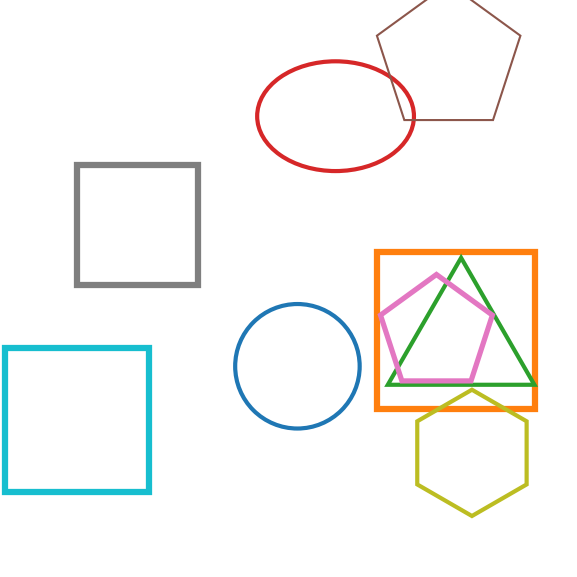[{"shape": "circle", "thickness": 2, "radius": 0.54, "center": [0.515, 0.365]}, {"shape": "square", "thickness": 3, "radius": 0.68, "center": [0.789, 0.427]}, {"shape": "triangle", "thickness": 2, "radius": 0.73, "center": [0.798, 0.406]}, {"shape": "oval", "thickness": 2, "radius": 0.68, "center": [0.581, 0.798]}, {"shape": "pentagon", "thickness": 1, "radius": 0.65, "center": [0.777, 0.897]}, {"shape": "pentagon", "thickness": 2.5, "radius": 0.51, "center": [0.756, 0.422]}, {"shape": "square", "thickness": 3, "radius": 0.52, "center": [0.238, 0.61]}, {"shape": "hexagon", "thickness": 2, "radius": 0.55, "center": [0.817, 0.215]}, {"shape": "square", "thickness": 3, "radius": 0.62, "center": [0.134, 0.272]}]